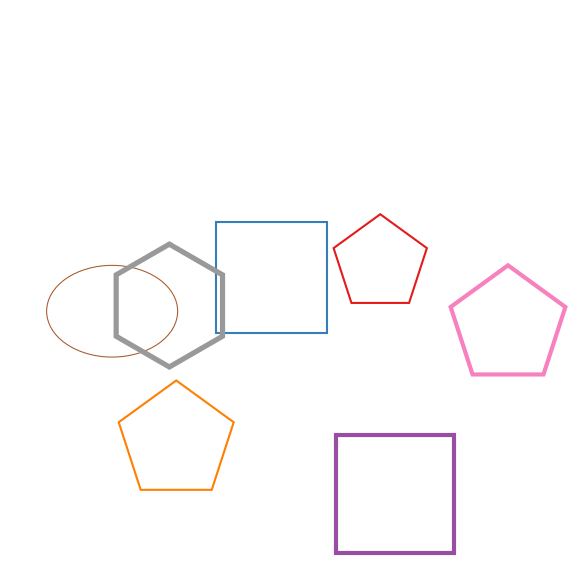[{"shape": "pentagon", "thickness": 1, "radius": 0.42, "center": [0.658, 0.543]}, {"shape": "square", "thickness": 1, "radius": 0.48, "center": [0.471, 0.519]}, {"shape": "square", "thickness": 2, "radius": 0.51, "center": [0.684, 0.143]}, {"shape": "pentagon", "thickness": 1, "radius": 0.52, "center": [0.305, 0.236]}, {"shape": "oval", "thickness": 0.5, "radius": 0.57, "center": [0.194, 0.46]}, {"shape": "pentagon", "thickness": 2, "radius": 0.52, "center": [0.88, 0.435]}, {"shape": "hexagon", "thickness": 2.5, "radius": 0.53, "center": [0.293, 0.47]}]